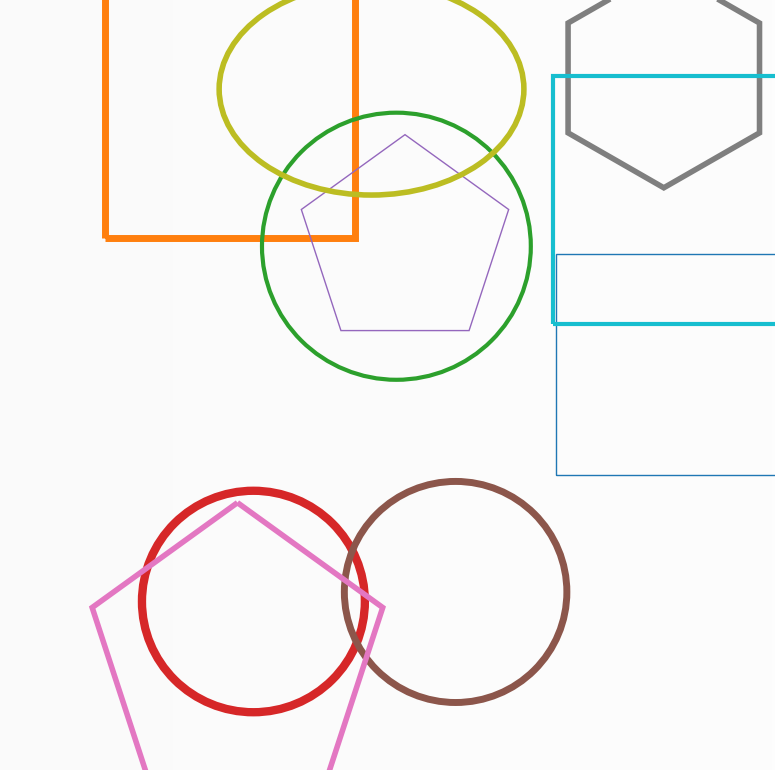[{"shape": "square", "thickness": 0.5, "radius": 0.72, "center": [0.861, 0.527]}, {"shape": "square", "thickness": 2.5, "radius": 0.81, "center": [0.297, 0.852]}, {"shape": "circle", "thickness": 1.5, "radius": 0.87, "center": [0.511, 0.68]}, {"shape": "circle", "thickness": 3, "radius": 0.72, "center": [0.327, 0.219]}, {"shape": "pentagon", "thickness": 0.5, "radius": 0.7, "center": [0.523, 0.684]}, {"shape": "circle", "thickness": 2.5, "radius": 0.72, "center": [0.588, 0.231]}, {"shape": "pentagon", "thickness": 2, "radius": 0.99, "center": [0.306, 0.15]}, {"shape": "hexagon", "thickness": 2, "radius": 0.71, "center": [0.857, 0.899]}, {"shape": "oval", "thickness": 2, "radius": 0.98, "center": [0.479, 0.884]}, {"shape": "square", "thickness": 1.5, "radius": 0.8, "center": [0.875, 0.74]}]